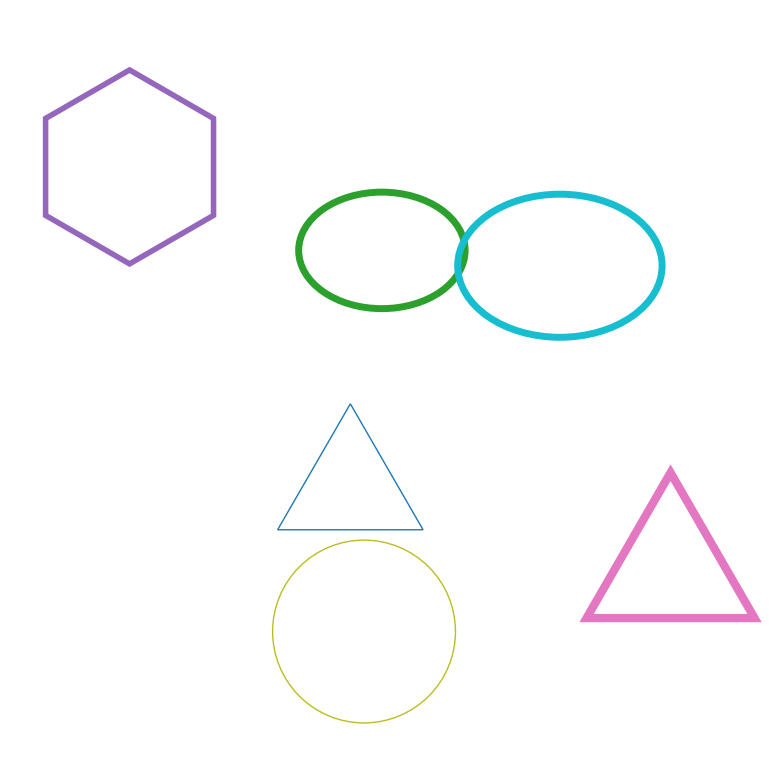[{"shape": "triangle", "thickness": 0.5, "radius": 0.55, "center": [0.455, 0.367]}, {"shape": "oval", "thickness": 2.5, "radius": 0.54, "center": [0.496, 0.675]}, {"shape": "hexagon", "thickness": 2, "radius": 0.63, "center": [0.168, 0.783]}, {"shape": "triangle", "thickness": 3, "radius": 0.63, "center": [0.871, 0.26]}, {"shape": "circle", "thickness": 0.5, "radius": 0.59, "center": [0.473, 0.18]}, {"shape": "oval", "thickness": 2.5, "radius": 0.66, "center": [0.727, 0.655]}]